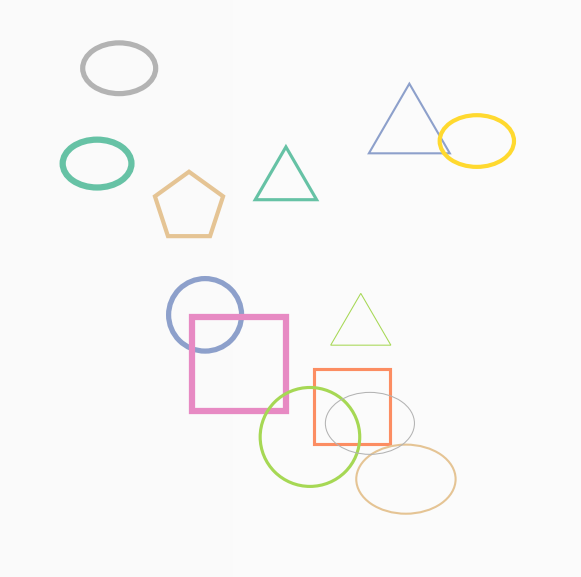[{"shape": "triangle", "thickness": 1.5, "radius": 0.3, "center": [0.492, 0.684]}, {"shape": "oval", "thickness": 3, "radius": 0.3, "center": [0.167, 0.716]}, {"shape": "square", "thickness": 1.5, "radius": 0.33, "center": [0.605, 0.295]}, {"shape": "triangle", "thickness": 1, "radius": 0.4, "center": [0.704, 0.774]}, {"shape": "circle", "thickness": 2.5, "radius": 0.31, "center": [0.353, 0.454]}, {"shape": "square", "thickness": 3, "radius": 0.41, "center": [0.411, 0.369]}, {"shape": "triangle", "thickness": 0.5, "radius": 0.3, "center": [0.621, 0.431]}, {"shape": "circle", "thickness": 1.5, "radius": 0.43, "center": [0.533, 0.243]}, {"shape": "oval", "thickness": 2, "radius": 0.32, "center": [0.82, 0.755]}, {"shape": "oval", "thickness": 1, "radius": 0.43, "center": [0.698, 0.169]}, {"shape": "pentagon", "thickness": 2, "radius": 0.31, "center": [0.325, 0.64]}, {"shape": "oval", "thickness": 0.5, "radius": 0.38, "center": [0.636, 0.266]}, {"shape": "oval", "thickness": 2.5, "radius": 0.31, "center": [0.205, 0.881]}]